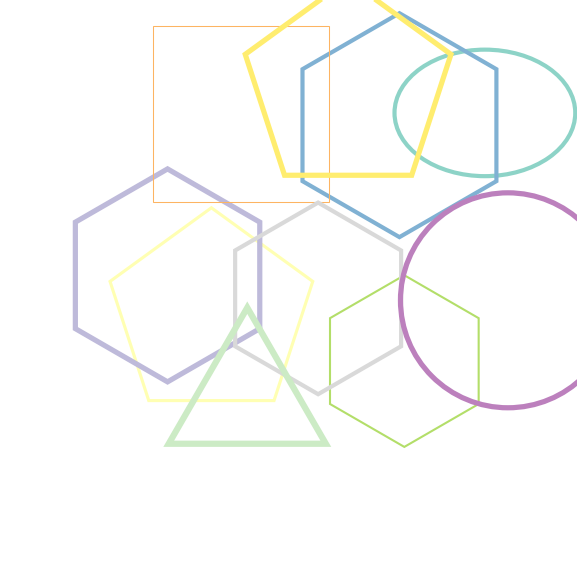[{"shape": "oval", "thickness": 2, "radius": 0.78, "center": [0.84, 0.804]}, {"shape": "pentagon", "thickness": 1.5, "radius": 0.92, "center": [0.366, 0.455]}, {"shape": "hexagon", "thickness": 2.5, "radius": 0.92, "center": [0.29, 0.522]}, {"shape": "hexagon", "thickness": 2, "radius": 0.97, "center": [0.692, 0.782]}, {"shape": "square", "thickness": 0.5, "radius": 0.76, "center": [0.417, 0.802]}, {"shape": "hexagon", "thickness": 1, "radius": 0.74, "center": [0.7, 0.374]}, {"shape": "hexagon", "thickness": 2, "radius": 0.83, "center": [0.551, 0.482]}, {"shape": "circle", "thickness": 2.5, "radius": 0.93, "center": [0.88, 0.479]}, {"shape": "triangle", "thickness": 3, "radius": 0.79, "center": [0.428, 0.309]}, {"shape": "pentagon", "thickness": 2.5, "radius": 0.94, "center": [0.603, 0.847]}]